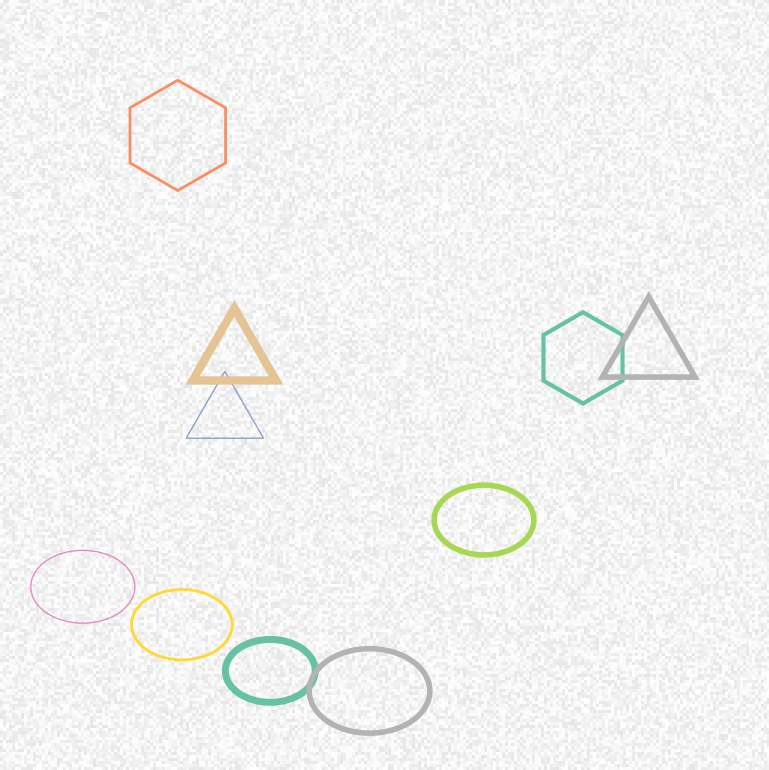[{"shape": "hexagon", "thickness": 1.5, "radius": 0.3, "center": [0.757, 0.535]}, {"shape": "oval", "thickness": 2.5, "radius": 0.29, "center": [0.351, 0.129]}, {"shape": "hexagon", "thickness": 1, "radius": 0.36, "center": [0.231, 0.824]}, {"shape": "triangle", "thickness": 0.5, "radius": 0.29, "center": [0.292, 0.46]}, {"shape": "oval", "thickness": 0.5, "radius": 0.34, "center": [0.108, 0.238]}, {"shape": "oval", "thickness": 2, "radius": 0.32, "center": [0.629, 0.325]}, {"shape": "oval", "thickness": 1, "radius": 0.33, "center": [0.236, 0.189]}, {"shape": "triangle", "thickness": 3, "radius": 0.31, "center": [0.304, 0.537]}, {"shape": "triangle", "thickness": 2, "radius": 0.35, "center": [0.842, 0.545]}, {"shape": "oval", "thickness": 2, "radius": 0.39, "center": [0.48, 0.103]}]